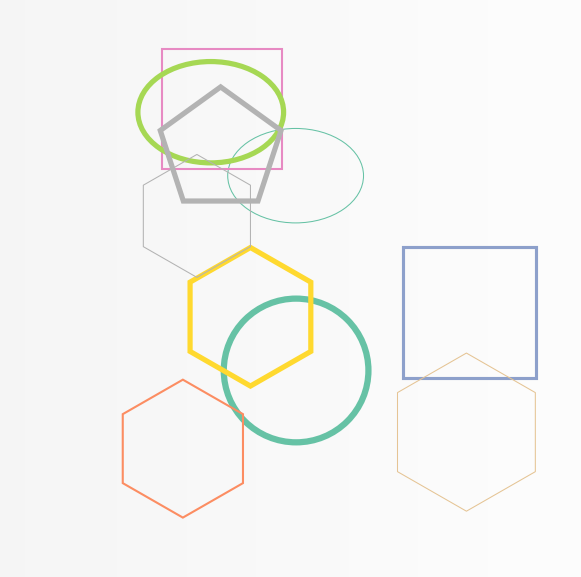[{"shape": "circle", "thickness": 3, "radius": 0.62, "center": [0.509, 0.358]}, {"shape": "oval", "thickness": 0.5, "radius": 0.58, "center": [0.509, 0.695]}, {"shape": "hexagon", "thickness": 1, "radius": 0.6, "center": [0.315, 0.222]}, {"shape": "square", "thickness": 1.5, "radius": 0.57, "center": [0.808, 0.458]}, {"shape": "square", "thickness": 1, "radius": 0.52, "center": [0.382, 0.81]}, {"shape": "oval", "thickness": 2.5, "radius": 0.63, "center": [0.363, 0.805]}, {"shape": "hexagon", "thickness": 2.5, "radius": 0.6, "center": [0.431, 0.451]}, {"shape": "hexagon", "thickness": 0.5, "radius": 0.68, "center": [0.802, 0.251]}, {"shape": "pentagon", "thickness": 2.5, "radius": 0.55, "center": [0.38, 0.739]}, {"shape": "hexagon", "thickness": 0.5, "radius": 0.53, "center": [0.339, 0.625]}]